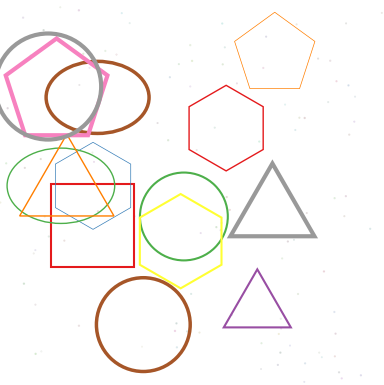[{"shape": "hexagon", "thickness": 1, "radius": 0.56, "center": [0.587, 0.667]}, {"shape": "square", "thickness": 1.5, "radius": 0.54, "center": [0.24, 0.415]}, {"shape": "hexagon", "thickness": 0.5, "radius": 0.57, "center": [0.242, 0.517]}, {"shape": "oval", "thickness": 1, "radius": 0.7, "center": [0.158, 0.517]}, {"shape": "circle", "thickness": 1.5, "radius": 0.57, "center": [0.478, 0.438]}, {"shape": "triangle", "thickness": 1.5, "radius": 0.5, "center": [0.668, 0.2]}, {"shape": "triangle", "thickness": 1, "radius": 0.71, "center": [0.174, 0.51]}, {"shape": "pentagon", "thickness": 0.5, "radius": 0.55, "center": [0.714, 0.859]}, {"shape": "hexagon", "thickness": 1.5, "radius": 0.61, "center": [0.469, 0.374]}, {"shape": "circle", "thickness": 2.5, "radius": 0.61, "center": [0.372, 0.157]}, {"shape": "oval", "thickness": 2.5, "radius": 0.67, "center": [0.253, 0.747]}, {"shape": "pentagon", "thickness": 3, "radius": 0.69, "center": [0.147, 0.761]}, {"shape": "circle", "thickness": 3, "radius": 0.69, "center": [0.125, 0.775]}, {"shape": "triangle", "thickness": 3, "radius": 0.63, "center": [0.708, 0.449]}]